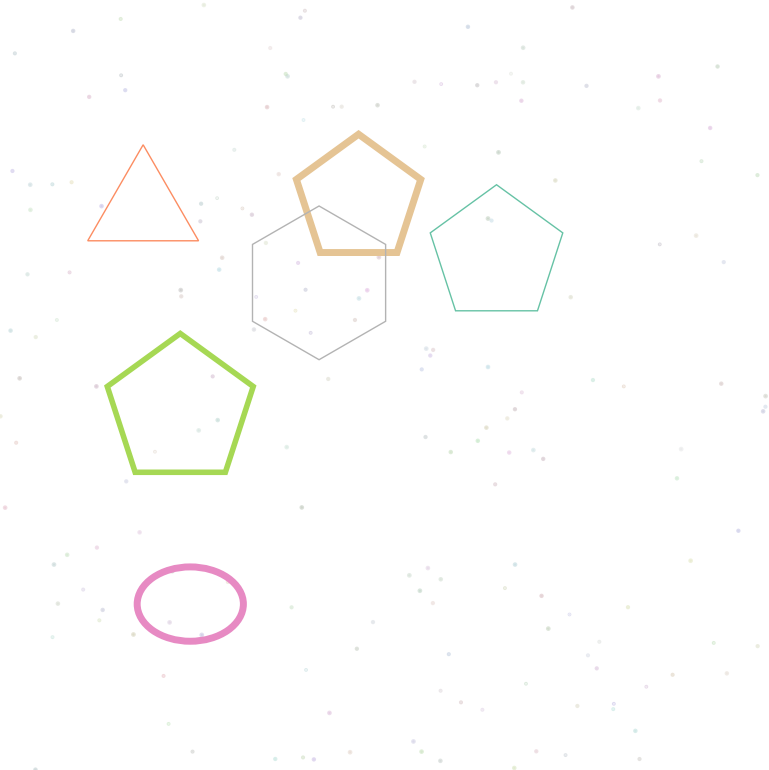[{"shape": "pentagon", "thickness": 0.5, "radius": 0.45, "center": [0.645, 0.67]}, {"shape": "triangle", "thickness": 0.5, "radius": 0.42, "center": [0.186, 0.729]}, {"shape": "oval", "thickness": 2.5, "radius": 0.34, "center": [0.247, 0.215]}, {"shape": "pentagon", "thickness": 2, "radius": 0.5, "center": [0.234, 0.467]}, {"shape": "pentagon", "thickness": 2.5, "radius": 0.42, "center": [0.466, 0.741]}, {"shape": "hexagon", "thickness": 0.5, "radius": 0.5, "center": [0.414, 0.633]}]